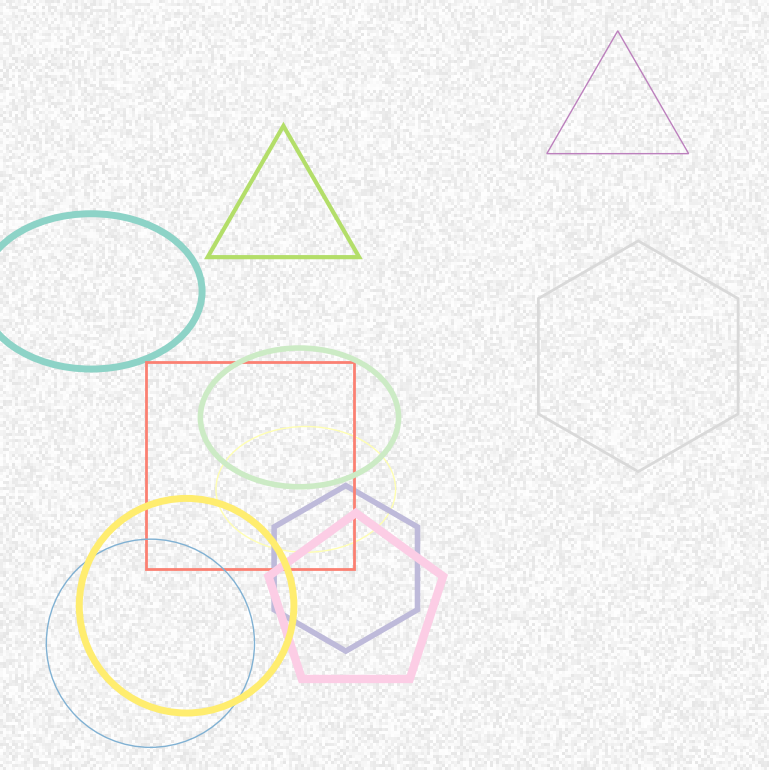[{"shape": "oval", "thickness": 2.5, "radius": 0.72, "center": [0.118, 0.622]}, {"shape": "oval", "thickness": 0.5, "radius": 0.58, "center": [0.397, 0.364]}, {"shape": "hexagon", "thickness": 2, "radius": 0.54, "center": [0.449, 0.262]}, {"shape": "square", "thickness": 1, "radius": 0.67, "center": [0.325, 0.395]}, {"shape": "circle", "thickness": 0.5, "radius": 0.68, "center": [0.195, 0.165]}, {"shape": "triangle", "thickness": 1.5, "radius": 0.57, "center": [0.368, 0.723]}, {"shape": "pentagon", "thickness": 3, "radius": 0.6, "center": [0.462, 0.215]}, {"shape": "hexagon", "thickness": 1, "radius": 0.75, "center": [0.829, 0.537]}, {"shape": "triangle", "thickness": 0.5, "radius": 0.53, "center": [0.802, 0.854]}, {"shape": "oval", "thickness": 2, "radius": 0.64, "center": [0.389, 0.458]}, {"shape": "circle", "thickness": 2.5, "radius": 0.7, "center": [0.242, 0.213]}]